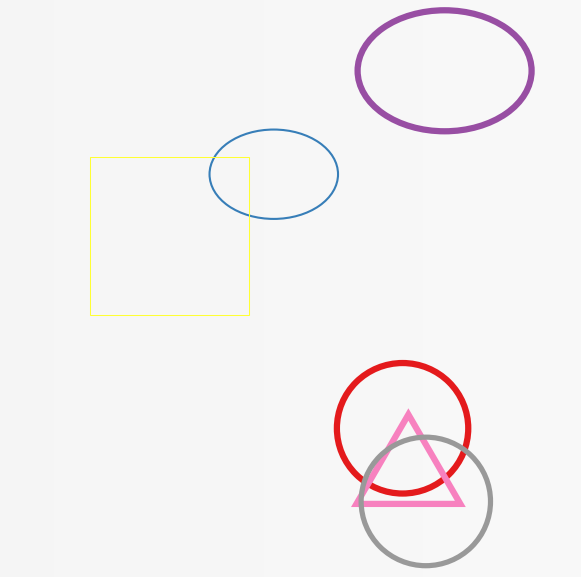[{"shape": "circle", "thickness": 3, "radius": 0.56, "center": [0.693, 0.258]}, {"shape": "oval", "thickness": 1, "radius": 0.55, "center": [0.471, 0.697]}, {"shape": "oval", "thickness": 3, "radius": 0.75, "center": [0.765, 0.877]}, {"shape": "square", "thickness": 0.5, "radius": 0.68, "center": [0.292, 0.59]}, {"shape": "triangle", "thickness": 3, "radius": 0.52, "center": [0.703, 0.178]}, {"shape": "circle", "thickness": 2.5, "radius": 0.56, "center": [0.733, 0.131]}]